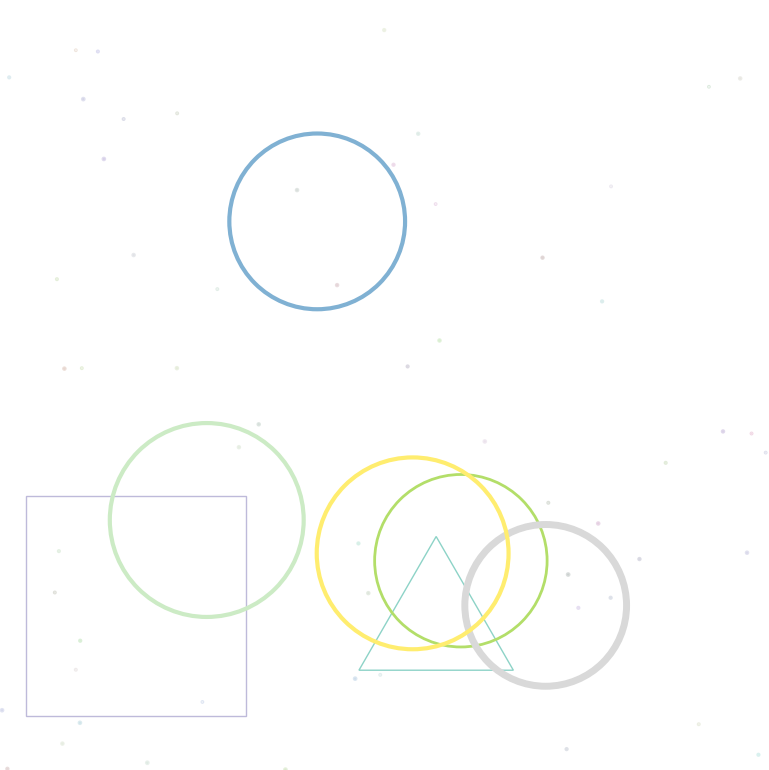[{"shape": "triangle", "thickness": 0.5, "radius": 0.58, "center": [0.566, 0.187]}, {"shape": "square", "thickness": 0.5, "radius": 0.71, "center": [0.177, 0.213]}, {"shape": "circle", "thickness": 1.5, "radius": 0.57, "center": [0.412, 0.712]}, {"shape": "circle", "thickness": 1, "radius": 0.56, "center": [0.599, 0.272]}, {"shape": "circle", "thickness": 2.5, "radius": 0.53, "center": [0.709, 0.214]}, {"shape": "circle", "thickness": 1.5, "radius": 0.63, "center": [0.269, 0.325]}, {"shape": "circle", "thickness": 1.5, "radius": 0.62, "center": [0.536, 0.281]}]